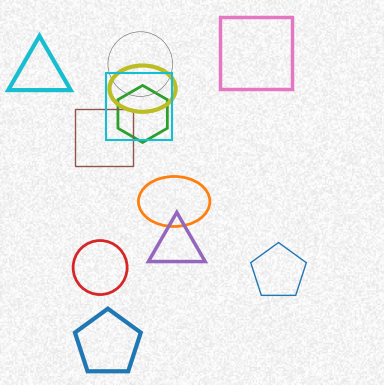[{"shape": "pentagon", "thickness": 1, "radius": 0.38, "center": [0.723, 0.294]}, {"shape": "pentagon", "thickness": 3, "radius": 0.45, "center": [0.28, 0.108]}, {"shape": "oval", "thickness": 2, "radius": 0.46, "center": [0.452, 0.477]}, {"shape": "hexagon", "thickness": 2, "radius": 0.37, "center": [0.37, 0.704]}, {"shape": "circle", "thickness": 2, "radius": 0.35, "center": [0.26, 0.305]}, {"shape": "triangle", "thickness": 2.5, "radius": 0.43, "center": [0.459, 0.363]}, {"shape": "square", "thickness": 1, "radius": 0.37, "center": [0.27, 0.642]}, {"shape": "square", "thickness": 2.5, "radius": 0.47, "center": [0.665, 0.863]}, {"shape": "circle", "thickness": 0.5, "radius": 0.42, "center": [0.364, 0.834]}, {"shape": "oval", "thickness": 3, "radius": 0.43, "center": [0.37, 0.77]}, {"shape": "triangle", "thickness": 3, "radius": 0.47, "center": [0.103, 0.813]}, {"shape": "square", "thickness": 1.5, "radius": 0.43, "center": [0.361, 0.724]}]